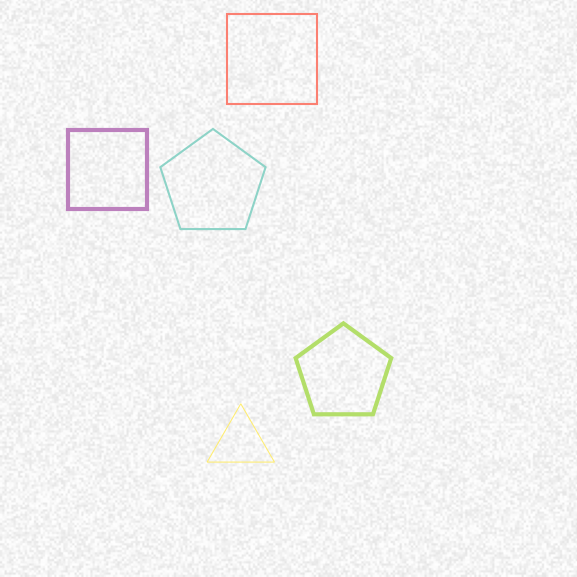[{"shape": "pentagon", "thickness": 1, "radius": 0.48, "center": [0.369, 0.68]}, {"shape": "square", "thickness": 1, "radius": 0.39, "center": [0.471, 0.897]}, {"shape": "pentagon", "thickness": 2, "radius": 0.44, "center": [0.595, 0.352]}, {"shape": "square", "thickness": 2, "radius": 0.34, "center": [0.186, 0.705]}, {"shape": "triangle", "thickness": 0.5, "radius": 0.34, "center": [0.417, 0.233]}]